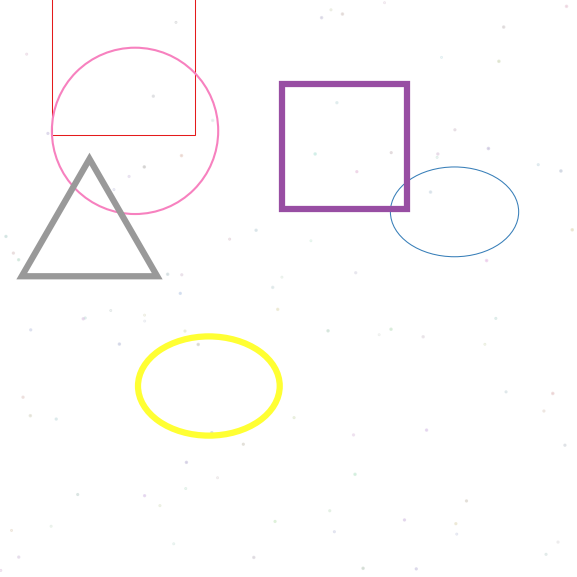[{"shape": "square", "thickness": 0.5, "radius": 0.62, "center": [0.214, 0.888]}, {"shape": "oval", "thickness": 0.5, "radius": 0.56, "center": [0.787, 0.632]}, {"shape": "square", "thickness": 3, "radius": 0.54, "center": [0.597, 0.745]}, {"shape": "oval", "thickness": 3, "radius": 0.61, "center": [0.362, 0.331]}, {"shape": "circle", "thickness": 1, "radius": 0.72, "center": [0.234, 0.773]}, {"shape": "triangle", "thickness": 3, "radius": 0.68, "center": [0.155, 0.588]}]